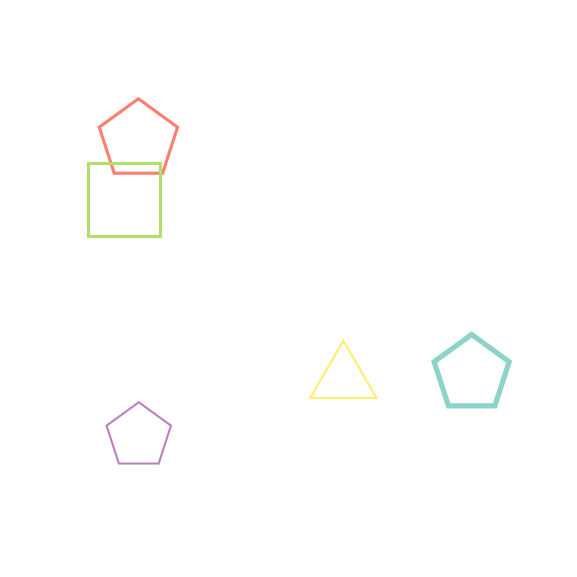[{"shape": "pentagon", "thickness": 2.5, "radius": 0.34, "center": [0.817, 0.352]}, {"shape": "pentagon", "thickness": 1.5, "radius": 0.36, "center": [0.24, 0.757]}, {"shape": "square", "thickness": 1.5, "radius": 0.31, "center": [0.215, 0.654]}, {"shape": "pentagon", "thickness": 1, "radius": 0.29, "center": [0.24, 0.244]}, {"shape": "triangle", "thickness": 1, "radius": 0.33, "center": [0.595, 0.343]}]